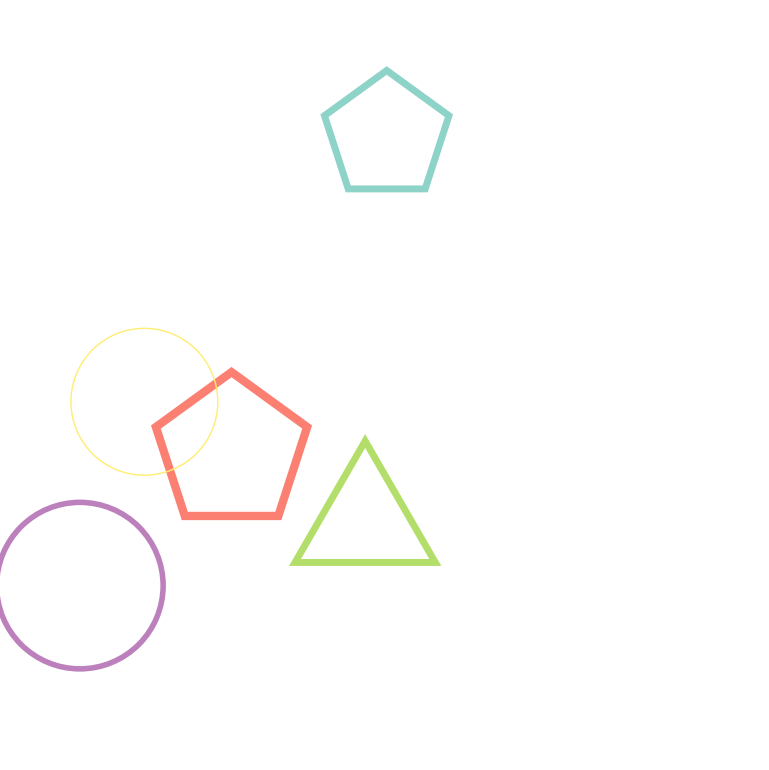[{"shape": "pentagon", "thickness": 2.5, "radius": 0.43, "center": [0.502, 0.823]}, {"shape": "pentagon", "thickness": 3, "radius": 0.52, "center": [0.301, 0.413]}, {"shape": "triangle", "thickness": 2.5, "radius": 0.53, "center": [0.474, 0.322]}, {"shape": "circle", "thickness": 2, "radius": 0.54, "center": [0.104, 0.239]}, {"shape": "circle", "thickness": 0.5, "radius": 0.48, "center": [0.187, 0.478]}]